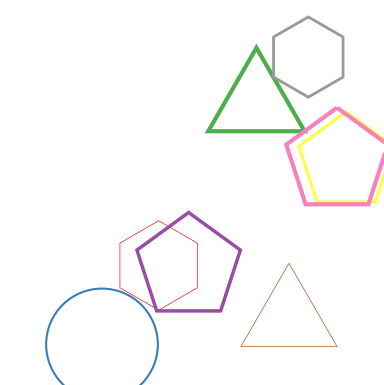[{"shape": "hexagon", "thickness": 0.5, "radius": 0.58, "center": [0.412, 0.311]}, {"shape": "circle", "thickness": 1.5, "radius": 0.73, "center": [0.265, 0.105]}, {"shape": "triangle", "thickness": 3, "radius": 0.72, "center": [0.666, 0.731]}, {"shape": "pentagon", "thickness": 2.5, "radius": 0.71, "center": [0.49, 0.307]}, {"shape": "pentagon", "thickness": 2, "radius": 0.65, "center": [0.899, 0.58]}, {"shape": "triangle", "thickness": 0.5, "radius": 0.72, "center": [0.751, 0.172]}, {"shape": "pentagon", "thickness": 3, "radius": 0.69, "center": [0.875, 0.582]}, {"shape": "hexagon", "thickness": 2, "radius": 0.52, "center": [0.801, 0.852]}]